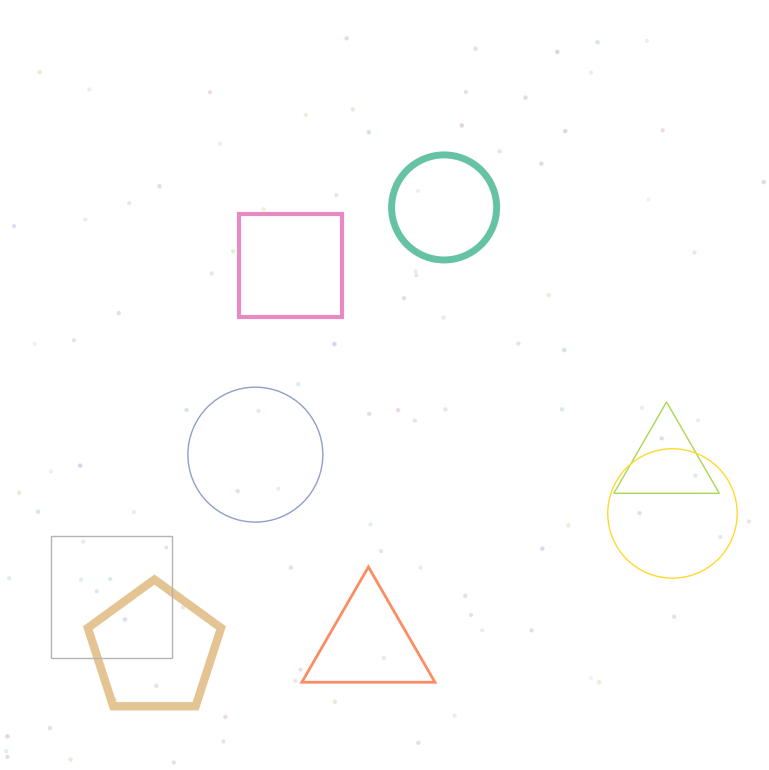[{"shape": "circle", "thickness": 2.5, "radius": 0.34, "center": [0.577, 0.731]}, {"shape": "triangle", "thickness": 1, "radius": 0.5, "center": [0.478, 0.164]}, {"shape": "circle", "thickness": 0.5, "radius": 0.44, "center": [0.332, 0.41]}, {"shape": "square", "thickness": 1.5, "radius": 0.34, "center": [0.378, 0.655]}, {"shape": "triangle", "thickness": 0.5, "radius": 0.4, "center": [0.866, 0.399]}, {"shape": "circle", "thickness": 0.5, "radius": 0.42, "center": [0.873, 0.333]}, {"shape": "pentagon", "thickness": 3, "radius": 0.45, "center": [0.201, 0.156]}, {"shape": "square", "thickness": 0.5, "radius": 0.39, "center": [0.144, 0.225]}]